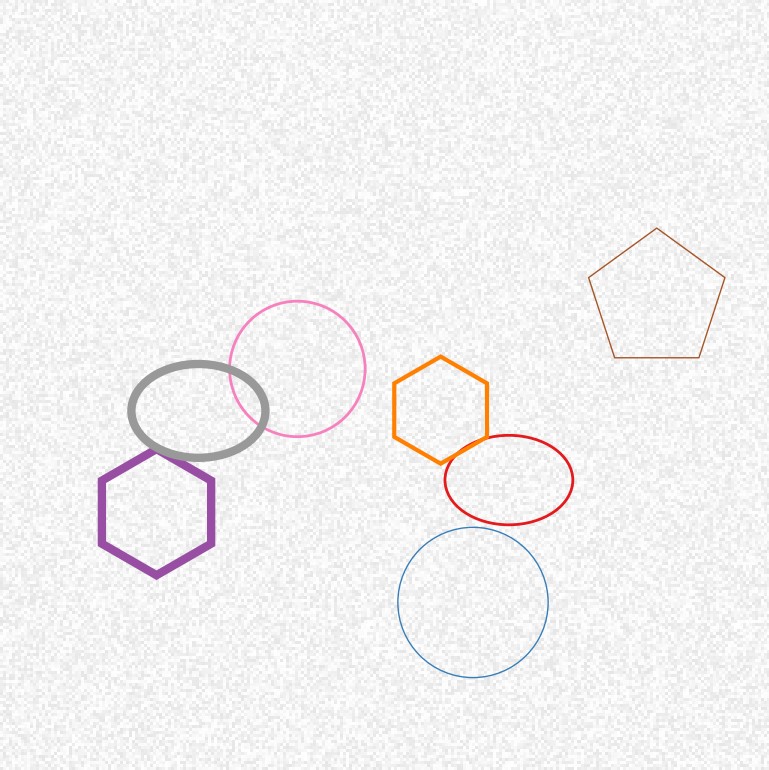[{"shape": "oval", "thickness": 1, "radius": 0.42, "center": [0.661, 0.377]}, {"shape": "circle", "thickness": 0.5, "radius": 0.49, "center": [0.614, 0.218]}, {"shape": "hexagon", "thickness": 3, "radius": 0.41, "center": [0.203, 0.335]}, {"shape": "hexagon", "thickness": 1.5, "radius": 0.35, "center": [0.572, 0.467]}, {"shape": "pentagon", "thickness": 0.5, "radius": 0.47, "center": [0.853, 0.611]}, {"shape": "circle", "thickness": 1, "radius": 0.44, "center": [0.386, 0.521]}, {"shape": "oval", "thickness": 3, "radius": 0.44, "center": [0.258, 0.466]}]